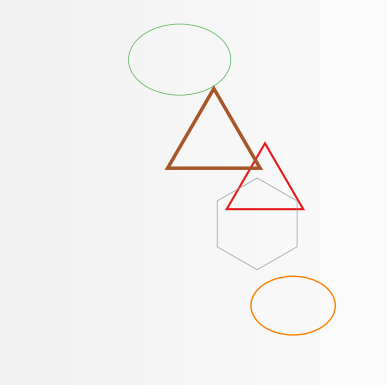[{"shape": "triangle", "thickness": 1.5, "radius": 0.57, "center": [0.684, 0.514]}, {"shape": "oval", "thickness": 0.5, "radius": 0.66, "center": [0.464, 0.845]}, {"shape": "oval", "thickness": 1, "radius": 0.54, "center": [0.756, 0.206]}, {"shape": "triangle", "thickness": 2.5, "radius": 0.69, "center": [0.552, 0.632]}, {"shape": "hexagon", "thickness": 0.5, "radius": 0.6, "center": [0.664, 0.419]}]